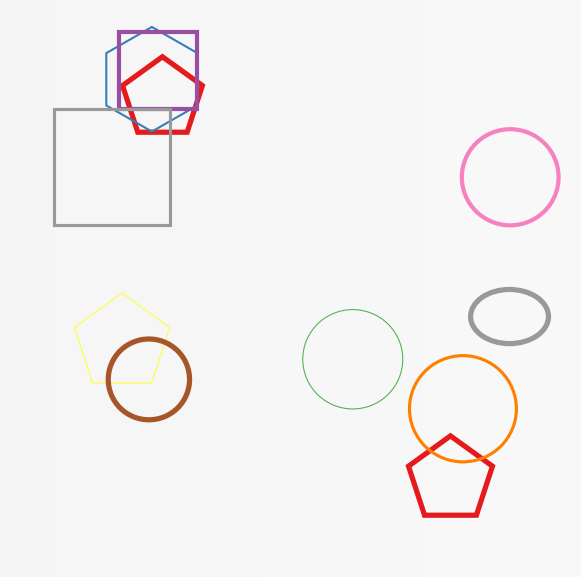[{"shape": "pentagon", "thickness": 2.5, "radius": 0.36, "center": [0.279, 0.829]}, {"shape": "pentagon", "thickness": 2.5, "radius": 0.38, "center": [0.775, 0.168]}, {"shape": "hexagon", "thickness": 1, "radius": 0.45, "center": [0.261, 0.862]}, {"shape": "circle", "thickness": 0.5, "radius": 0.43, "center": [0.607, 0.377]}, {"shape": "square", "thickness": 2, "radius": 0.33, "center": [0.272, 0.876]}, {"shape": "circle", "thickness": 1.5, "radius": 0.46, "center": [0.796, 0.291]}, {"shape": "pentagon", "thickness": 0.5, "radius": 0.43, "center": [0.21, 0.405]}, {"shape": "circle", "thickness": 2.5, "radius": 0.35, "center": [0.256, 0.342]}, {"shape": "circle", "thickness": 2, "radius": 0.42, "center": [0.878, 0.692]}, {"shape": "square", "thickness": 1.5, "radius": 0.5, "center": [0.193, 0.71]}, {"shape": "oval", "thickness": 2.5, "radius": 0.33, "center": [0.877, 0.451]}]